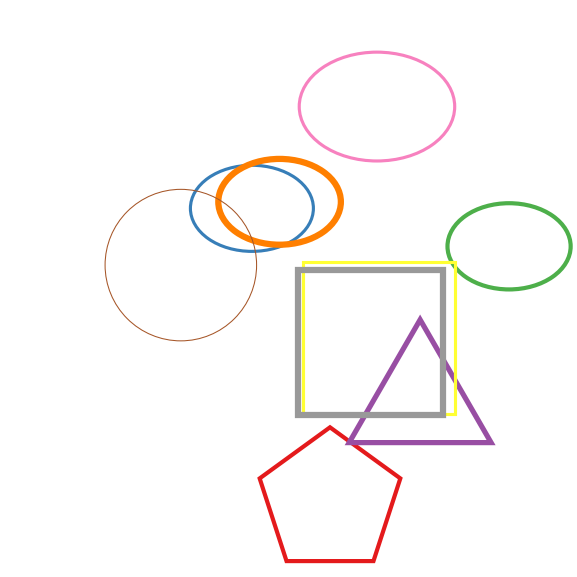[{"shape": "pentagon", "thickness": 2, "radius": 0.64, "center": [0.571, 0.131]}, {"shape": "oval", "thickness": 1.5, "radius": 0.53, "center": [0.436, 0.638]}, {"shape": "oval", "thickness": 2, "radius": 0.53, "center": [0.882, 0.573]}, {"shape": "triangle", "thickness": 2.5, "radius": 0.71, "center": [0.727, 0.304]}, {"shape": "oval", "thickness": 3, "radius": 0.53, "center": [0.484, 0.65]}, {"shape": "square", "thickness": 1.5, "radius": 0.66, "center": [0.656, 0.414]}, {"shape": "circle", "thickness": 0.5, "radius": 0.66, "center": [0.313, 0.54]}, {"shape": "oval", "thickness": 1.5, "radius": 0.67, "center": [0.653, 0.815]}, {"shape": "square", "thickness": 3, "radius": 0.63, "center": [0.642, 0.406]}]